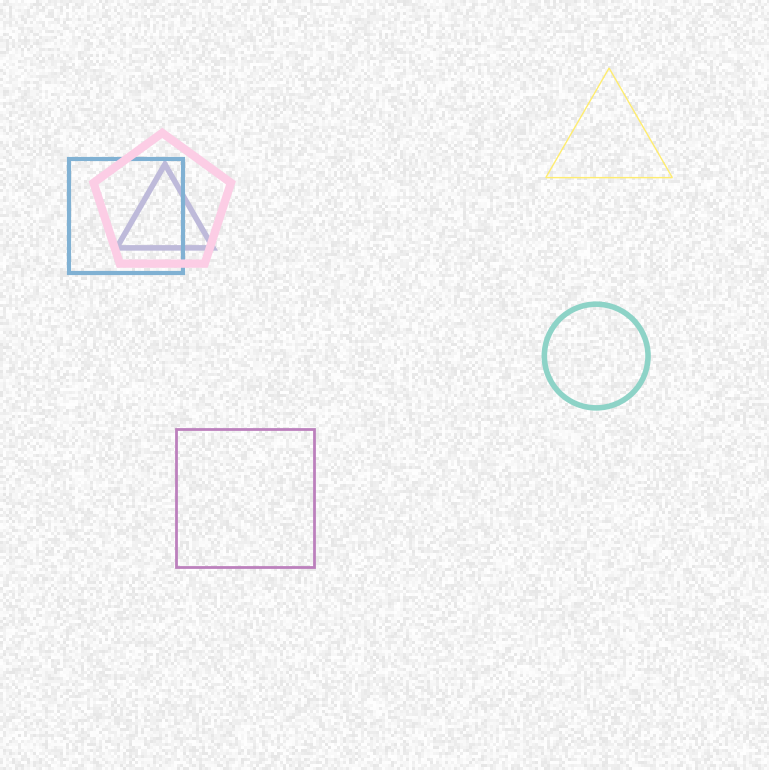[{"shape": "circle", "thickness": 2, "radius": 0.34, "center": [0.774, 0.538]}, {"shape": "triangle", "thickness": 2, "radius": 0.36, "center": [0.214, 0.714]}, {"shape": "square", "thickness": 1.5, "radius": 0.37, "center": [0.164, 0.72]}, {"shape": "pentagon", "thickness": 3, "radius": 0.47, "center": [0.211, 0.734]}, {"shape": "square", "thickness": 1, "radius": 0.45, "center": [0.319, 0.354]}, {"shape": "triangle", "thickness": 0.5, "radius": 0.47, "center": [0.791, 0.817]}]